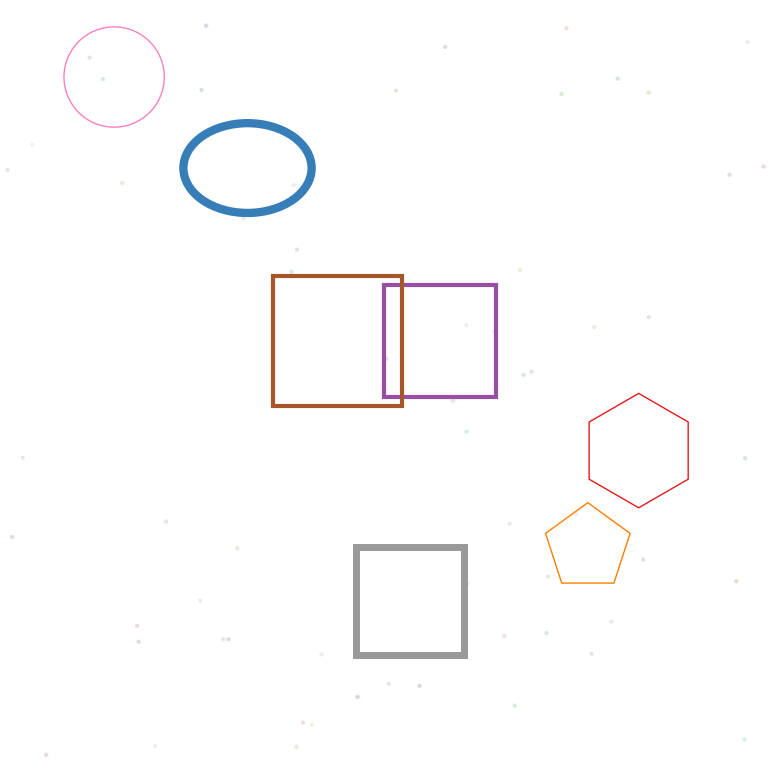[{"shape": "hexagon", "thickness": 0.5, "radius": 0.37, "center": [0.829, 0.415]}, {"shape": "oval", "thickness": 3, "radius": 0.42, "center": [0.321, 0.782]}, {"shape": "square", "thickness": 1.5, "radius": 0.36, "center": [0.572, 0.557]}, {"shape": "pentagon", "thickness": 0.5, "radius": 0.29, "center": [0.763, 0.289]}, {"shape": "square", "thickness": 1.5, "radius": 0.42, "center": [0.439, 0.557]}, {"shape": "circle", "thickness": 0.5, "radius": 0.33, "center": [0.148, 0.9]}, {"shape": "square", "thickness": 2.5, "radius": 0.35, "center": [0.532, 0.22]}]